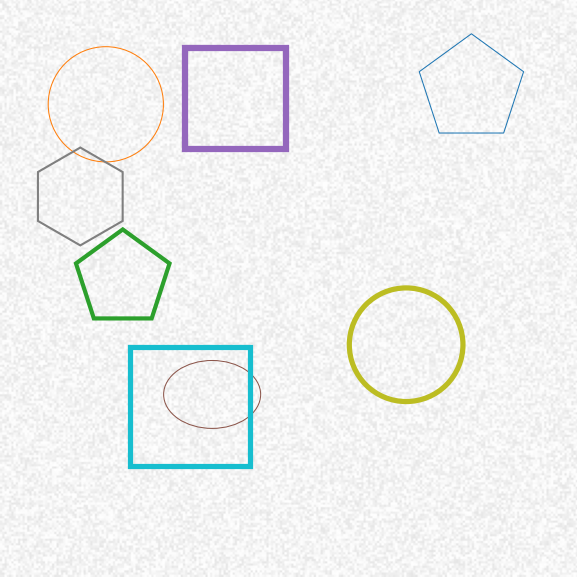[{"shape": "pentagon", "thickness": 0.5, "radius": 0.47, "center": [0.816, 0.846]}, {"shape": "circle", "thickness": 0.5, "radius": 0.5, "center": [0.183, 0.819]}, {"shape": "pentagon", "thickness": 2, "radius": 0.43, "center": [0.213, 0.517]}, {"shape": "square", "thickness": 3, "radius": 0.44, "center": [0.407, 0.829]}, {"shape": "oval", "thickness": 0.5, "radius": 0.42, "center": [0.367, 0.316]}, {"shape": "hexagon", "thickness": 1, "radius": 0.42, "center": [0.139, 0.659]}, {"shape": "circle", "thickness": 2.5, "radius": 0.49, "center": [0.703, 0.402]}, {"shape": "square", "thickness": 2.5, "radius": 0.52, "center": [0.329, 0.295]}]